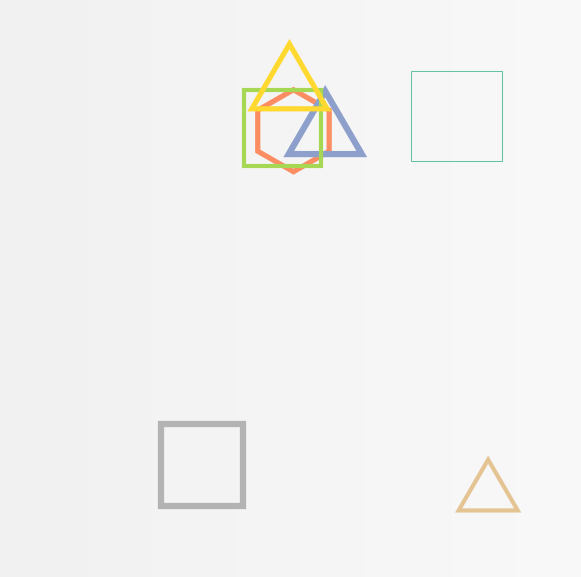[{"shape": "square", "thickness": 0.5, "radius": 0.39, "center": [0.785, 0.799]}, {"shape": "hexagon", "thickness": 2.5, "radius": 0.35, "center": [0.505, 0.773]}, {"shape": "triangle", "thickness": 3, "radius": 0.36, "center": [0.56, 0.769]}, {"shape": "square", "thickness": 2, "radius": 0.33, "center": [0.486, 0.777]}, {"shape": "triangle", "thickness": 2.5, "radius": 0.37, "center": [0.498, 0.848]}, {"shape": "triangle", "thickness": 2, "radius": 0.29, "center": [0.84, 0.145]}, {"shape": "square", "thickness": 3, "radius": 0.35, "center": [0.347, 0.194]}]